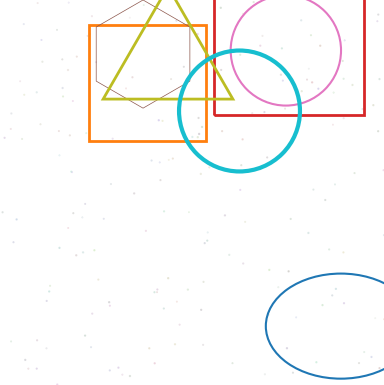[{"shape": "oval", "thickness": 1.5, "radius": 0.97, "center": [0.885, 0.153]}, {"shape": "square", "thickness": 2, "radius": 0.76, "center": [0.383, 0.785]}, {"shape": "square", "thickness": 2, "radius": 0.97, "center": [0.752, 0.896]}, {"shape": "hexagon", "thickness": 0.5, "radius": 0.7, "center": [0.372, 0.86]}, {"shape": "circle", "thickness": 1.5, "radius": 0.72, "center": [0.742, 0.869]}, {"shape": "triangle", "thickness": 2, "radius": 0.97, "center": [0.436, 0.84]}, {"shape": "circle", "thickness": 3, "radius": 0.79, "center": [0.622, 0.712]}]